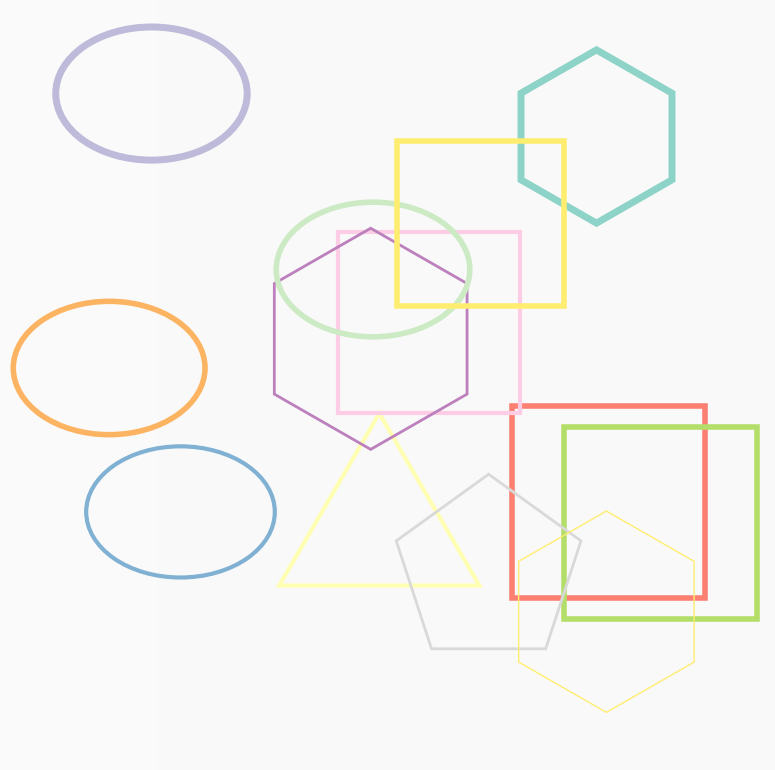[{"shape": "hexagon", "thickness": 2.5, "radius": 0.56, "center": [0.77, 0.823]}, {"shape": "triangle", "thickness": 1.5, "radius": 0.75, "center": [0.489, 0.314]}, {"shape": "oval", "thickness": 2.5, "radius": 0.62, "center": [0.195, 0.879]}, {"shape": "square", "thickness": 2, "radius": 0.62, "center": [0.785, 0.348]}, {"shape": "oval", "thickness": 1.5, "radius": 0.61, "center": [0.233, 0.335]}, {"shape": "oval", "thickness": 2, "radius": 0.62, "center": [0.141, 0.522]}, {"shape": "square", "thickness": 2, "radius": 0.62, "center": [0.852, 0.321]}, {"shape": "square", "thickness": 1.5, "radius": 0.59, "center": [0.553, 0.581]}, {"shape": "pentagon", "thickness": 1, "radius": 0.63, "center": [0.63, 0.259]}, {"shape": "hexagon", "thickness": 1, "radius": 0.72, "center": [0.478, 0.56]}, {"shape": "oval", "thickness": 2, "radius": 0.62, "center": [0.481, 0.65]}, {"shape": "square", "thickness": 2, "radius": 0.54, "center": [0.62, 0.71]}, {"shape": "hexagon", "thickness": 0.5, "radius": 0.65, "center": [0.782, 0.206]}]